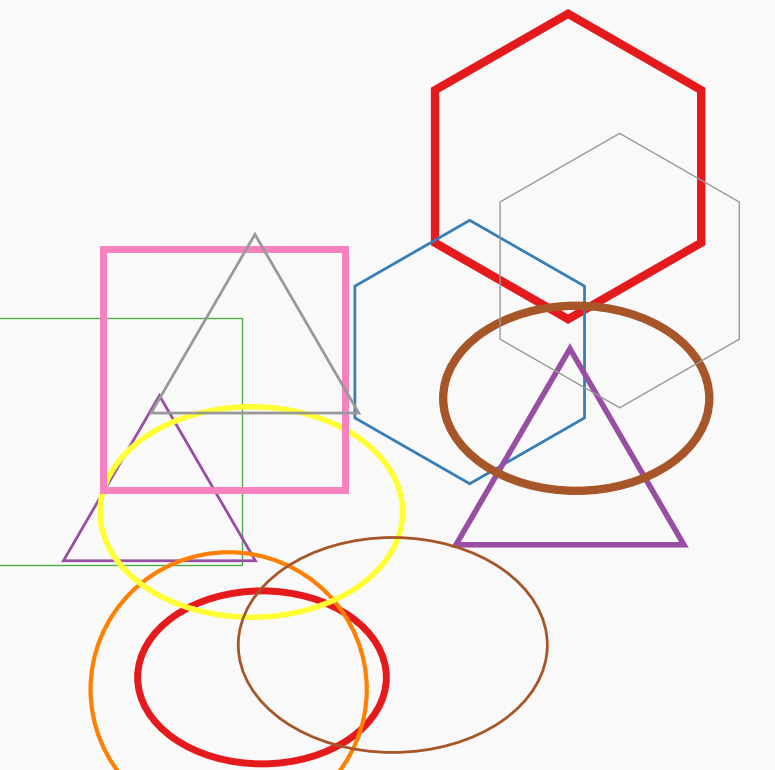[{"shape": "hexagon", "thickness": 3, "radius": 0.99, "center": [0.733, 0.784]}, {"shape": "oval", "thickness": 2.5, "radius": 0.8, "center": [0.338, 0.12]}, {"shape": "hexagon", "thickness": 1, "radius": 0.86, "center": [0.606, 0.543]}, {"shape": "square", "thickness": 0.5, "radius": 0.8, "center": [0.151, 0.427]}, {"shape": "triangle", "thickness": 2, "radius": 0.85, "center": [0.735, 0.377]}, {"shape": "triangle", "thickness": 1, "radius": 0.72, "center": [0.206, 0.343]}, {"shape": "circle", "thickness": 1.5, "radius": 0.89, "center": [0.295, 0.105]}, {"shape": "oval", "thickness": 2, "radius": 0.98, "center": [0.324, 0.335]}, {"shape": "oval", "thickness": 3, "radius": 0.86, "center": [0.744, 0.483]}, {"shape": "oval", "thickness": 1, "radius": 1.0, "center": [0.507, 0.162]}, {"shape": "square", "thickness": 2.5, "radius": 0.78, "center": [0.29, 0.52]}, {"shape": "hexagon", "thickness": 0.5, "radius": 0.89, "center": [0.8, 0.649]}, {"shape": "triangle", "thickness": 1, "radius": 0.77, "center": [0.329, 0.541]}]